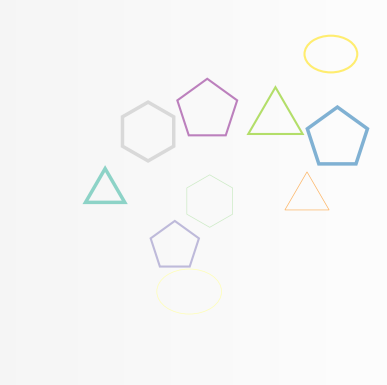[{"shape": "triangle", "thickness": 2.5, "radius": 0.29, "center": [0.271, 0.504]}, {"shape": "oval", "thickness": 0.5, "radius": 0.42, "center": [0.488, 0.243]}, {"shape": "pentagon", "thickness": 1.5, "radius": 0.33, "center": [0.451, 0.361]}, {"shape": "pentagon", "thickness": 2.5, "radius": 0.41, "center": [0.871, 0.64]}, {"shape": "triangle", "thickness": 0.5, "radius": 0.33, "center": [0.792, 0.488]}, {"shape": "triangle", "thickness": 1.5, "radius": 0.4, "center": [0.711, 0.692]}, {"shape": "hexagon", "thickness": 2.5, "radius": 0.38, "center": [0.382, 0.658]}, {"shape": "pentagon", "thickness": 1.5, "radius": 0.41, "center": [0.535, 0.714]}, {"shape": "hexagon", "thickness": 0.5, "radius": 0.34, "center": [0.541, 0.478]}, {"shape": "oval", "thickness": 1.5, "radius": 0.34, "center": [0.854, 0.86]}]